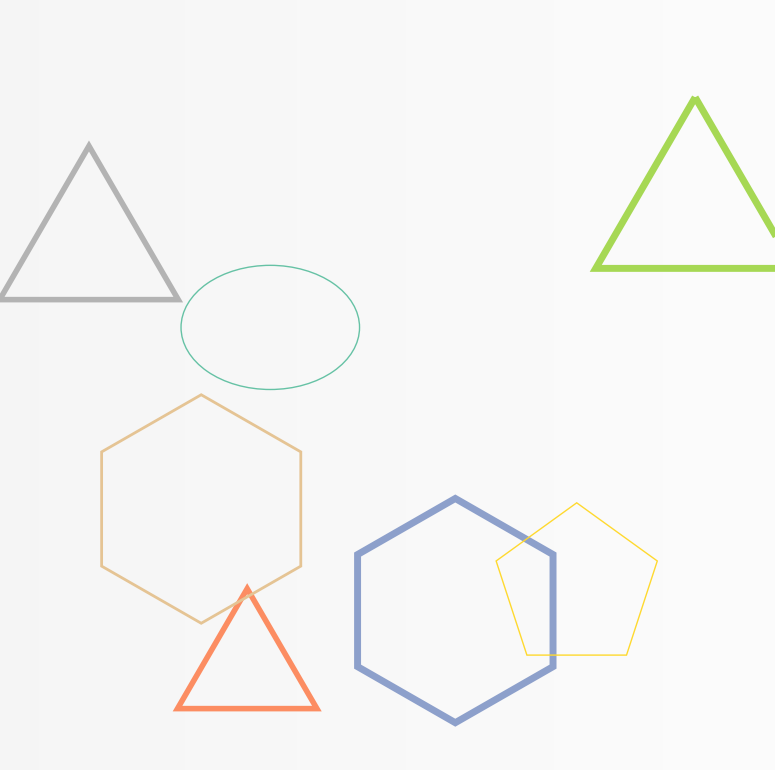[{"shape": "oval", "thickness": 0.5, "radius": 0.58, "center": [0.349, 0.575]}, {"shape": "triangle", "thickness": 2, "radius": 0.52, "center": [0.319, 0.132]}, {"shape": "hexagon", "thickness": 2.5, "radius": 0.73, "center": [0.587, 0.207]}, {"shape": "triangle", "thickness": 2.5, "radius": 0.74, "center": [0.897, 0.726]}, {"shape": "pentagon", "thickness": 0.5, "radius": 0.55, "center": [0.744, 0.238]}, {"shape": "hexagon", "thickness": 1, "radius": 0.74, "center": [0.26, 0.339]}, {"shape": "triangle", "thickness": 2, "radius": 0.67, "center": [0.115, 0.677]}]